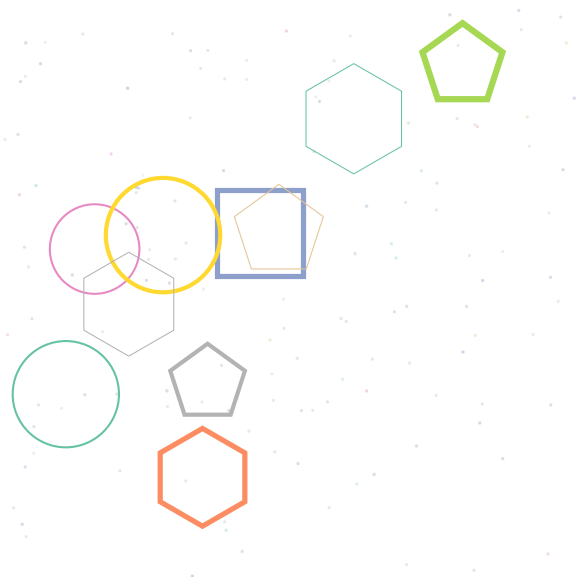[{"shape": "circle", "thickness": 1, "radius": 0.46, "center": [0.114, 0.317]}, {"shape": "hexagon", "thickness": 0.5, "radius": 0.48, "center": [0.613, 0.793]}, {"shape": "hexagon", "thickness": 2.5, "radius": 0.42, "center": [0.351, 0.173]}, {"shape": "square", "thickness": 2.5, "radius": 0.37, "center": [0.451, 0.595]}, {"shape": "circle", "thickness": 1, "radius": 0.39, "center": [0.164, 0.568]}, {"shape": "pentagon", "thickness": 3, "radius": 0.36, "center": [0.801, 0.886]}, {"shape": "circle", "thickness": 2, "radius": 0.5, "center": [0.282, 0.592]}, {"shape": "pentagon", "thickness": 0.5, "radius": 0.4, "center": [0.483, 0.599]}, {"shape": "hexagon", "thickness": 0.5, "radius": 0.45, "center": [0.223, 0.472]}, {"shape": "pentagon", "thickness": 2, "radius": 0.34, "center": [0.359, 0.336]}]